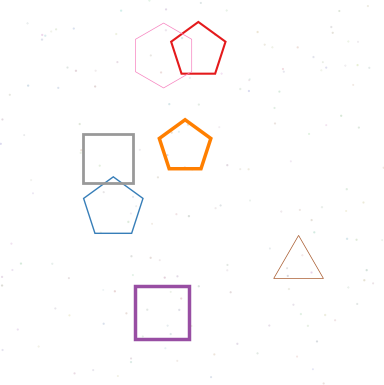[{"shape": "pentagon", "thickness": 1.5, "radius": 0.37, "center": [0.515, 0.869]}, {"shape": "pentagon", "thickness": 1, "radius": 0.41, "center": [0.294, 0.46]}, {"shape": "square", "thickness": 2.5, "radius": 0.35, "center": [0.421, 0.189]}, {"shape": "pentagon", "thickness": 2.5, "radius": 0.35, "center": [0.481, 0.619]}, {"shape": "triangle", "thickness": 0.5, "radius": 0.37, "center": [0.776, 0.314]}, {"shape": "hexagon", "thickness": 0.5, "radius": 0.42, "center": [0.425, 0.856]}, {"shape": "square", "thickness": 2, "radius": 0.32, "center": [0.281, 0.588]}]